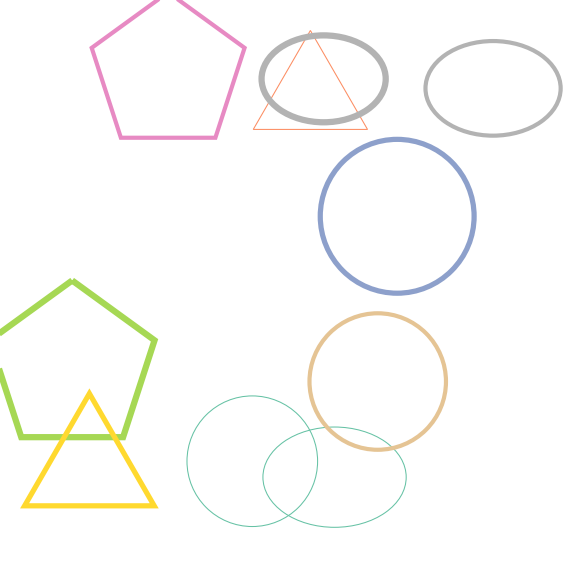[{"shape": "circle", "thickness": 0.5, "radius": 0.57, "center": [0.437, 0.2]}, {"shape": "oval", "thickness": 0.5, "radius": 0.62, "center": [0.579, 0.173]}, {"shape": "triangle", "thickness": 0.5, "radius": 0.57, "center": [0.537, 0.832]}, {"shape": "circle", "thickness": 2.5, "radius": 0.67, "center": [0.688, 0.625]}, {"shape": "pentagon", "thickness": 2, "radius": 0.7, "center": [0.291, 0.873]}, {"shape": "pentagon", "thickness": 3, "radius": 0.75, "center": [0.125, 0.363]}, {"shape": "triangle", "thickness": 2.5, "radius": 0.65, "center": [0.155, 0.188]}, {"shape": "circle", "thickness": 2, "radius": 0.59, "center": [0.654, 0.338]}, {"shape": "oval", "thickness": 2, "radius": 0.59, "center": [0.854, 0.846]}, {"shape": "oval", "thickness": 3, "radius": 0.54, "center": [0.56, 0.863]}]